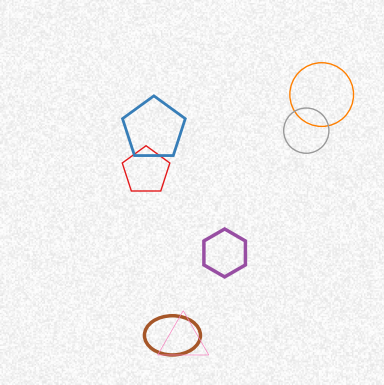[{"shape": "pentagon", "thickness": 1, "radius": 0.32, "center": [0.379, 0.556]}, {"shape": "pentagon", "thickness": 2, "radius": 0.43, "center": [0.4, 0.665]}, {"shape": "hexagon", "thickness": 2.5, "radius": 0.31, "center": [0.584, 0.343]}, {"shape": "circle", "thickness": 1, "radius": 0.41, "center": [0.836, 0.754]}, {"shape": "oval", "thickness": 2.5, "radius": 0.36, "center": [0.448, 0.129]}, {"shape": "triangle", "thickness": 0.5, "radius": 0.38, "center": [0.476, 0.116]}, {"shape": "circle", "thickness": 1, "radius": 0.29, "center": [0.796, 0.661]}]